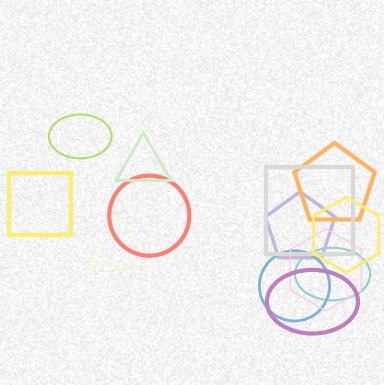[{"shape": "oval", "thickness": 1.5, "radius": 0.49, "center": [0.864, 0.288]}, {"shape": "triangle", "thickness": 0.5, "radius": 0.45, "center": [0.31, 0.352]}, {"shape": "pentagon", "thickness": 2.5, "radius": 0.47, "center": [0.78, 0.407]}, {"shape": "circle", "thickness": 3, "radius": 0.52, "center": [0.388, 0.44]}, {"shape": "circle", "thickness": 2, "radius": 0.46, "center": [0.765, 0.258]}, {"shape": "pentagon", "thickness": 3, "radius": 0.55, "center": [0.869, 0.519]}, {"shape": "oval", "thickness": 1.5, "radius": 0.41, "center": [0.208, 0.646]}, {"shape": "hexagon", "thickness": 1, "radius": 0.53, "center": [0.846, 0.299]}, {"shape": "square", "thickness": 3, "radius": 0.56, "center": [0.804, 0.453]}, {"shape": "oval", "thickness": 3, "radius": 0.59, "center": [0.812, 0.216]}, {"shape": "triangle", "thickness": 2, "radius": 0.41, "center": [0.373, 0.573]}, {"shape": "hexagon", "thickness": 2, "radius": 0.49, "center": [0.899, 0.39]}, {"shape": "square", "thickness": 3, "radius": 0.4, "center": [0.105, 0.471]}]